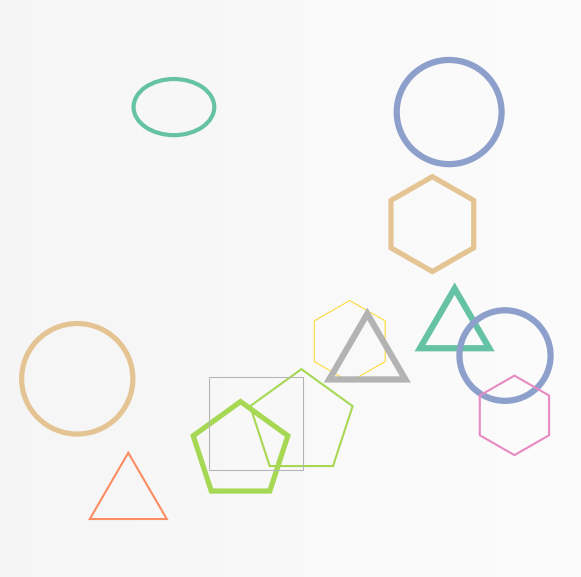[{"shape": "triangle", "thickness": 3, "radius": 0.34, "center": [0.782, 0.431]}, {"shape": "oval", "thickness": 2, "radius": 0.35, "center": [0.299, 0.814]}, {"shape": "triangle", "thickness": 1, "radius": 0.38, "center": [0.221, 0.139]}, {"shape": "circle", "thickness": 3, "radius": 0.39, "center": [0.869, 0.383]}, {"shape": "circle", "thickness": 3, "radius": 0.45, "center": [0.773, 0.805]}, {"shape": "hexagon", "thickness": 1, "radius": 0.34, "center": [0.885, 0.28]}, {"shape": "pentagon", "thickness": 2.5, "radius": 0.43, "center": [0.414, 0.218]}, {"shape": "pentagon", "thickness": 1, "radius": 0.46, "center": [0.518, 0.267]}, {"shape": "hexagon", "thickness": 0.5, "radius": 0.35, "center": [0.602, 0.408]}, {"shape": "circle", "thickness": 2.5, "radius": 0.48, "center": [0.133, 0.343]}, {"shape": "hexagon", "thickness": 2.5, "radius": 0.41, "center": [0.744, 0.611]}, {"shape": "triangle", "thickness": 3, "radius": 0.38, "center": [0.632, 0.38]}, {"shape": "square", "thickness": 0.5, "radius": 0.4, "center": [0.441, 0.266]}]